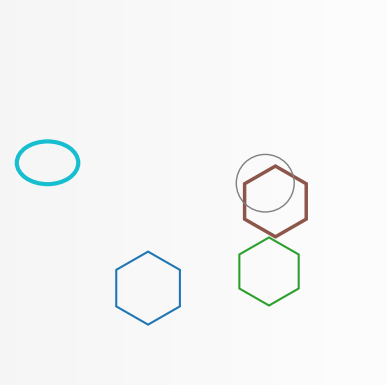[{"shape": "hexagon", "thickness": 1.5, "radius": 0.47, "center": [0.382, 0.252]}, {"shape": "hexagon", "thickness": 1.5, "radius": 0.44, "center": [0.694, 0.295]}, {"shape": "hexagon", "thickness": 2.5, "radius": 0.46, "center": [0.711, 0.477]}, {"shape": "circle", "thickness": 1, "radius": 0.37, "center": [0.684, 0.524]}, {"shape": "oval", "thickness": 3, "radius": 0.4, "center": [0.123, 0.577]}]